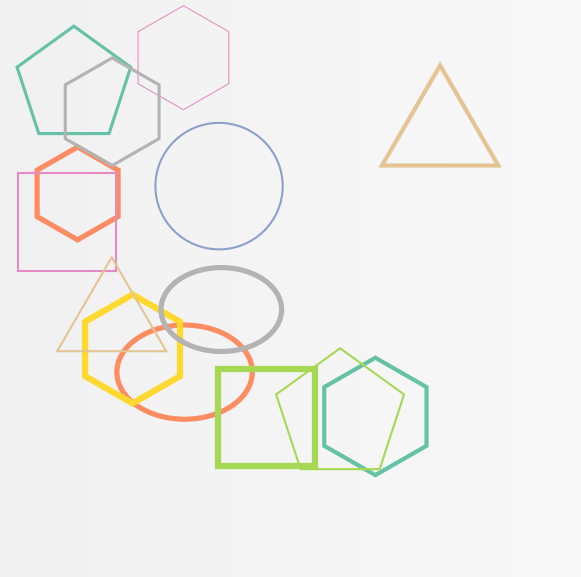[{"shape": "pentagon", "thickness": 1.5, "radius": 0.51, "center": [0.127, 0.851]}, {"shape": "hexagon", "thickness": 2, "radius": 0.51, "center": [0.646, 0.278]}, {"shape": "oval", "thickness": 2.5, "radius": 0.58, "center": [0.318, 0.355]}, {"shape": "hexagon", "thickness": 2.5, "radius": 0.4, "center": [0.133, 0.664]}, {"shape": "circle", "thickness": 1, "radius": 0.55, "center": [0.377, 0.677]}, {"shape": "square", "thickness": 1, "radius": 0.42, "center": [0.115, 0.615]}, {"shape": "hexagon", "thickness": 0.5, "radius": 0.45, "center": [0.316, 0.899]}, {"shape": "square", "thickness": 3, "radius": 0.42, "center": [0.459, 0.277]}, {"shape": "pentagon", "thickness": 1, "radius": 0.58, "center": [0.585, 0.28]}, {"shape": "hexagon", "thickness": 3, "radius": 0.47, "center": [0.228, 0.395]}, {"shape": "triangle", "thickness": 2, "radius": 0.58, "center": [0.757, 0.77]}, {"shape": "triangle", "thickness": 1, "radius": 0.54, "center": [0.192, 0.445]}, {"shape": "hexagon", "thickness": 1.5, "radius": 0.47, "center": [0.193, 0.806]}, {"shape": "oval", "thickness": 2.5, "radius": 0.52, "center": [0.381, 0.463]}]